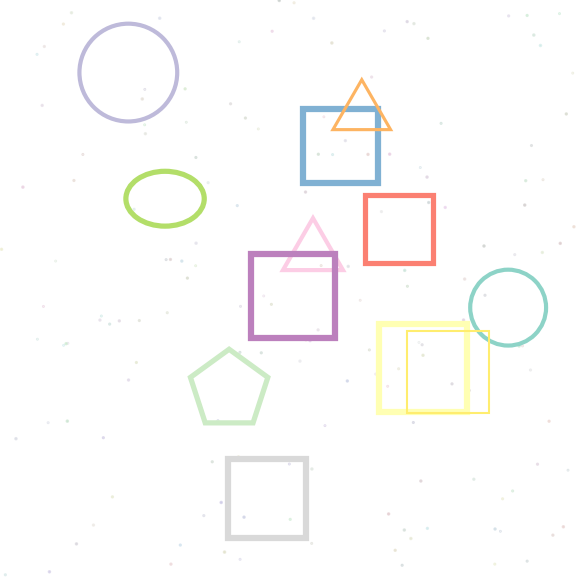[{"shape": "circle", "thickness": 2, "radius": 0.33, "center": [0.88, 0.466]}, {"shape": "square", "thickness": 3, "radius": 0.38, "center": [0.732, 0.361]}, {"shape": "circle", "thickness": 2, "radius": 0.42, "center": [0.222, 0.873]}, {"shape": "square", "thickness": 2.5, "radius": 0.3, "center": [0.691, 0.603]}, {"shape": "square", "thickness": 3, "radius": 0.32, "center": [0.59, 0.747]}, {"shape": "triangle", "thickness": 1.5, "radius": 0.29, "center": [0.626, 0.803]}, {"shape": "oval", "thickness": 2.5, "radius": 0.34, "center": [0.286, 0.655]}, {"shape": "triangle", "thickness": 2, "radius": 0.3, "center": [0.542, 0.561]}, {"shape": "square", "thickness": 3, "radius": 0.34, "center": [0.462, 0.136]}, {"shape": "square", "thickness": 3, "radius": 0.36, "center": [0.507, 0.487]}, {"shape": "pentagon", "thickness": 2.5, "radius": 0.35, "center": [0.397, 0.324]}, {"shape": "square", "thickness": 1, "radius": 0.36, "center": [0.775, 0.355]}]